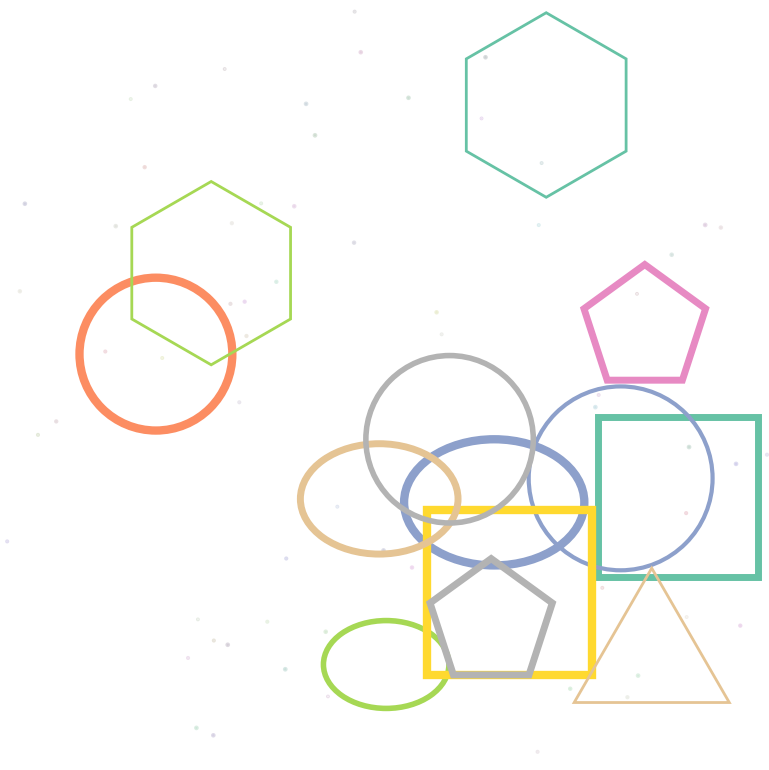[{"shape": "square", "thickness": 2.5, "radius": 0.52, "center": [0.881, 0.355]}, {"shape": "hexagon", "thickness": 1, "radius": 0.6, "center": [0.709, 0.864]}, {"shape": "circle", "thickness": 3, "radius": 0.5, "center": [0.202, 0.54]}, {"shape": "circle", "thickness": 1.5, "radius": 0.6, "center": [0.806, 0.379]}, {"shape": "oval", "thickness": 3, "radius": 0.59, "center": [0.642, 0.348]}, {"shape": "pentagon", "thickness": 2.5, "radius": 0.42, "center": [0.837, 0.573]}, {"shape": "hexagon", "thickness": 1, "radius": 0.6, "center": [0.274, 0.645]}, {"shape": "oval", "thickness": 2, "radius": 0.41, "center": [0.502, 0.137]}, {"shape": "square", "thickness": 3, "radius": 0.54, "center": [0.662, 0.231]}, {"shape": "triangle", "thickness": 1, "radius": 0.58, "center": [0.846, 0.146]}, {"shape": "oval", "thickness": 2.5, "radius": 0.51, "center": [0.492, 0.352]}, {"shape": "circle", "thickness": 2, "radius": 0.54, "center": [0.584, 0.43]}, {"shape": "pentagon", "thickness": 2.5, "radius": 0.42, "center": [0.638, 0.191]}]